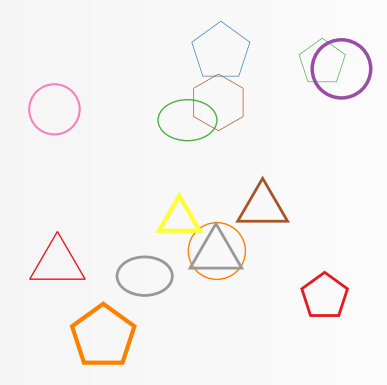[{"shape": "triangle", "thickness": 1, "radius": 0.41, "center": [0.148, 0.316]}, {"shape": "pentagon", "thickness": 2, "radius": 0.31, "center": [0.838, 0.231]}, {"shape": "pentagon", "thickness": 0.5, "radius": 0.39, "center": [0.57, 0.866]}, {"shape": "pentagon", "thickness": 0.5, "radius": 0.31, "center": [0.832, 0.838]}, {"shape": "oval", "thickness": 1, "radius": 0.38, "center": [0.484, 0.688]}, {"shape": "circle", "thickness": 2.5, "radius": 0.38, "center": [0.881, 0.821]}, {"shape": "circle", "thickness": 1, "radius": 0.37, "center": [0.56, 0.348]}, {"shape": "pentagon", "thickness": 3, "radius": 0.42, "center": [0.266, 0.126]}, {"shape": "triangle", "thickness": 3, "radius": 0.3, "center": [0.463, 0.431]}, {"shape": "hexagon", "thickness": 0.5, "radius": 0.37, "center": [0.564, 0.734]}, {"shape": "triangle", "thickness": 2, "radius": 0.37, "center": [0.678, 0.463]}, {"shape": "circle", "thickness": 1.5, "radius": 0.33, "center": [0.14, 0.716]}, {"shape": "oval", "thickness": 2, "radius": 0.36, "center": [0.373, 0.283]}, {"shape": "triangle", "thickness": 2, "radius": 0.39, "center": [0.557, 0.342]}]